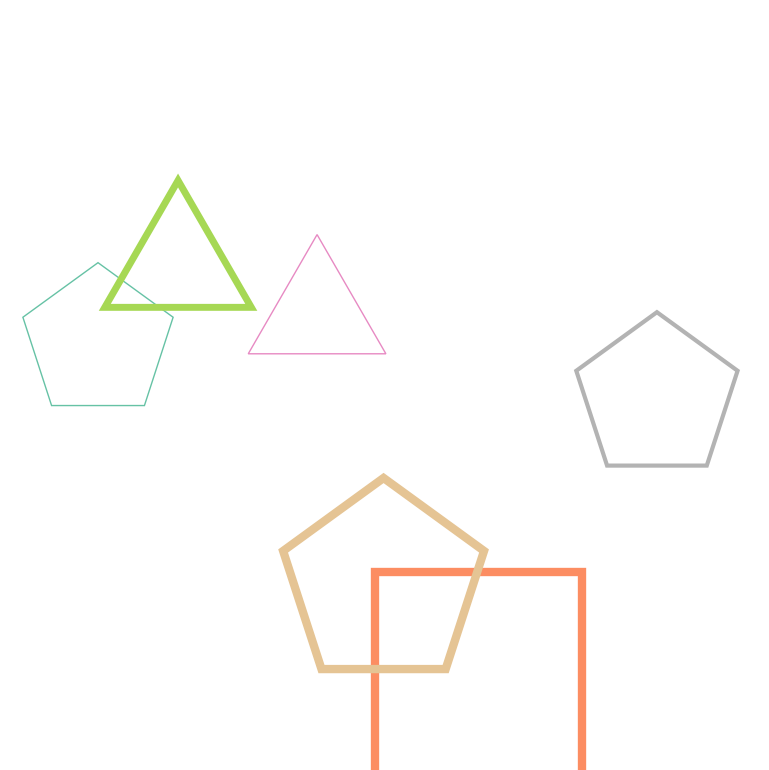[{"shape": "pentagon", "thickness": 0.5, "radius": 0.51, "center": [0.127, 0.556]}, {"shape": "square", "thickness": 3, "radius": 0.67, "center": [0.621, 0.122]}, {"shape": "triangle", "thickness": 0.5, "radius": 0.52, "center": [0.412, 0.592]}, {"shape": "triangle", "thickness": 2.5, "radius": 0.55, "center": [0.231, 0.656]}, {"shape": "pentagon", "thickness": 3, "radius": 0.69, "center": [0.498, 0.242]}, {"shape": "pentagon", "thickness": 1.5, "radius": 0.55, "center": [0.853, 0.484]}]